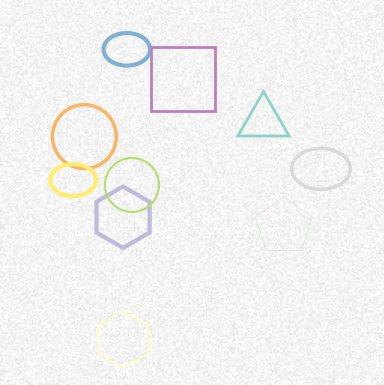[{"shape": "triangle", "thickness": 2, "radius": 0.38, "center": [0.684, 0.685]}, {"shape": "hexagon", "thickness": 1, "radius": 0.37, "center": [0.32, 0.119]}, {"shape": "hexagon", "thickness": 3, "radius": 0.4, "center": [0.32, 0.436]}, {"shape": "oval", "thickness": 3, "radius": 0.3, "center": [0.329, 0.872]}, {"shape": "circle", "thickness": 2.5, "radius": 0.41, "center": [0.219, 0.645]}, {"shape": "circle", "thickness": 1.5, "radius": 0.35, "center": [0.343, 0.52]}, {"shape": "oval", "thickness": 2.5, "radius": 0.38, "center": [0.834, 0.561]}, {"shape": "square", "thickness": 2, "radius": 0.42, "center": [0.474, 0.795]}, {"shape": "pentagon", "thickness": 0.5, "radius": 0.39, "center": [0.737, 0.412]}, {"shape": "oval", "thickness": 3, "radius": 0.3, "center": [0.19, 0.532]}]